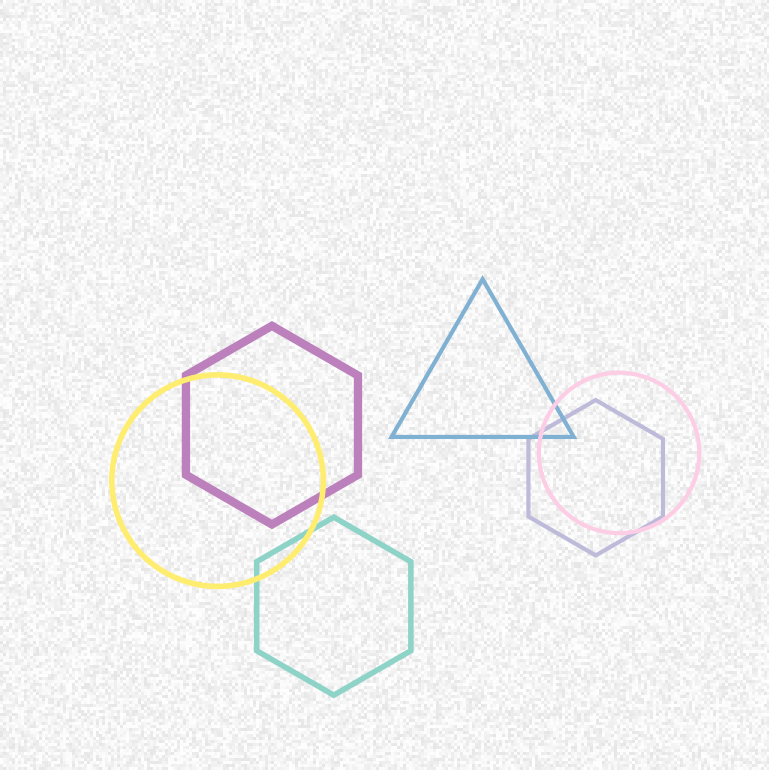[{"shape": "hexagon", "thickness": 2, "radius": 0.58, "center": [0.433, 0.213]}, {"shape": "hexagon", "thickness": 1.5, "radius": 0.5, "center": [0.774, 0.38]}, {"shape": "triangle", "thickness": 1.5, "radius": 0.68, "center": [0.627, 0.501]}, {"shape": "circle", "thickness": 1.5, "radius": 0.52, "center": [0.804, 0.412]}, {"shape": "hexagon", "thickness": 3, "radius": 0.64, "center": [0.353, 0.448]}, {"shape": "circle", "thickness": 2, "radius": 0.69, "center": [0.283, 0.376]}]